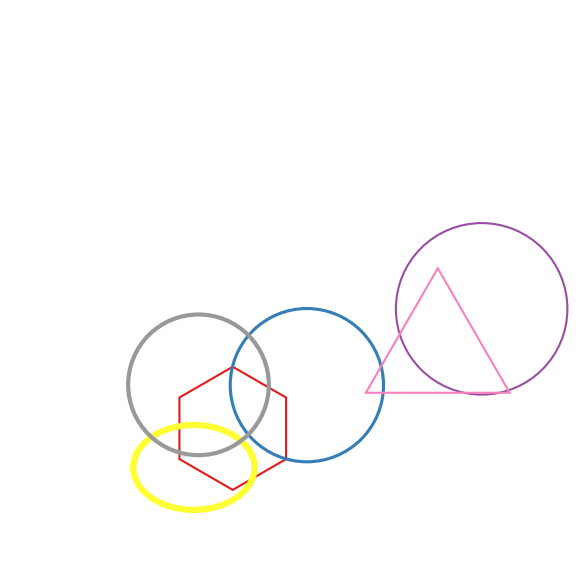[{"shape": "hexagon", "thickness": 1, "radius": 0.53, "center": [0.403, 0.257]}, {"shape": "circle", "thickness": 1.5, "radius": 0.66, "center": [0.531, 0.332]}, {"shape": "circle", "thickness": 1, "radius": 0.74, "center": [0.834, 0.464]}, {"shape": "oval", "thickness": 3, "radius": 0.52, "center": [0.336, 0.19]}, {"shape": "triangle", "thickness": 1, "radius": 0.72, "center": [0.758, 0.391]}, {"shape": "circle", "thickness": 2, "radius": 0.61, "center": [0.344, 0.333]}]